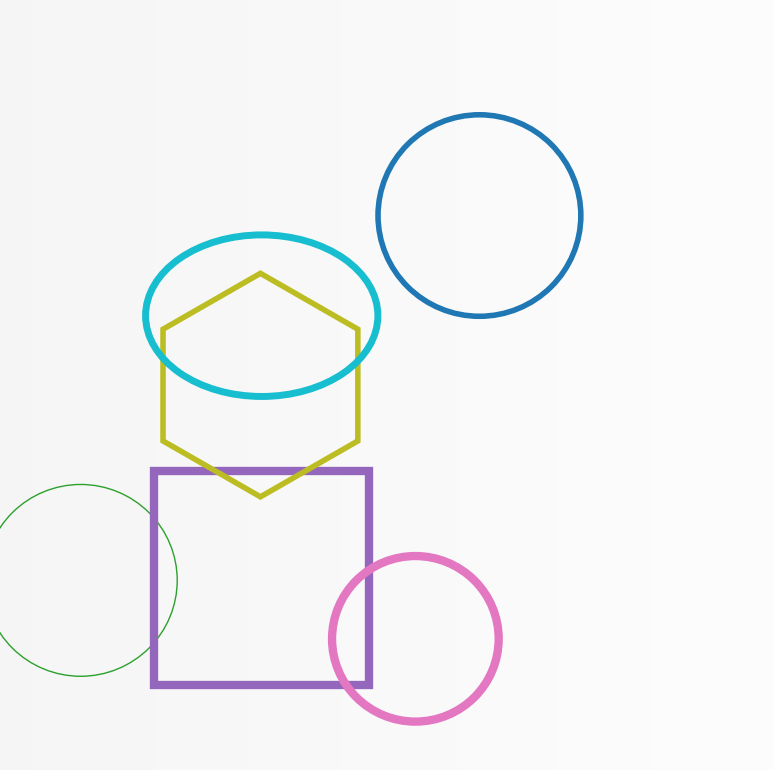[{"shape": "circle", "thickness": 2, "radius": 0.65, "center": [0.619, 0.72]}, {"shape": "circle", "thickness": 0.5, "radius": 0.62, "center": [0.104, 0.246]}, {"shape": "square", "thickness": 3, "radius": 0.69, "center": [0.337, 0.249]}, {"shape": "circle", "thickness": 3, "radius": 0.54, "center": [0.536, 0.17]}, {"shape": "hexagon", "thickness": 2, "radius": 0.73, "center": [0.336, 0.5]}, {"shape": "oval", "thickness": 2.5, "radius": 0.75, "center": [0.338, 0.59]}]